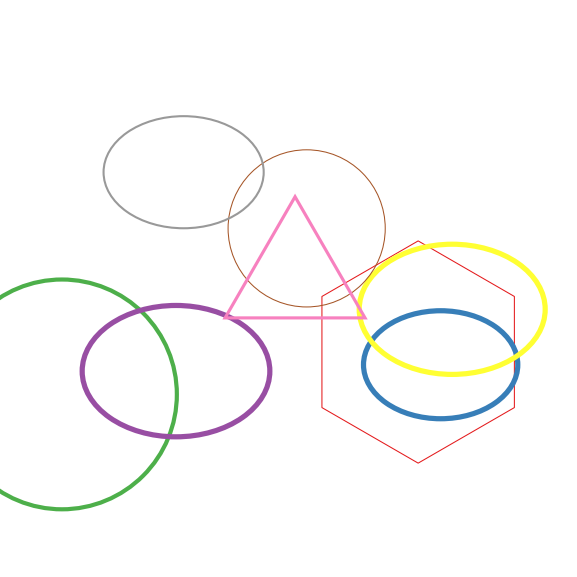[{"shape": "hexagon", "thickness": 0.5, "radius": 0.96, "center": [0.724, 0.39]}, {"shape": "oval", "thickness": 2.5, "radius": 0.67, "center": [0.763, 0.368]}, {"shape": "circle", "thickness": 2, "radius": 0.99, "center": [0.107, 0.316]}, {"shape": "oval", "thickness": 2.5, "radius": 0.81, "center": [0.305, 0.356]}, {"shape": "oval", "thickness": 2.5, "radius": 0.81, "center": [0.783, 0.464]}, {"shape": "circle", "thickness": 0.5, "radius": 0.68, "center": [0.531, 0.604]}, {"shape": "triangle", "thickness": 1.5, "radius": 0.7, "center": [0.511, 0.519]}, {"shape": "oval", "thickness": 1, "radius": 0.69, "center": [0.318, 0.701]}]